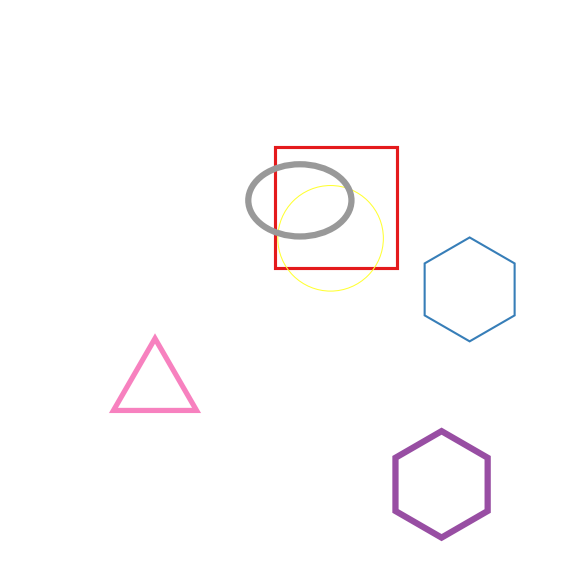[{"shape": "square", "thickness": 1.5, "radius": 0.53, "center": [0.582, 0.64]}, {"shape": "hexagon", "thickness": 1, "radius": 0.45, "center": [0.813, 0.498]}, {"shape": "hexagon", "thickness": 3, "radius": 0.46, "center": [0.765, 0.16]}, {"shape": "circle", "thickness": 0.5, "radius": 0.46, "center": [0.572, 0.586]}, {"shape": "triangle", "thickness": 2.5, "radius": 0.42, "center": [0.268, 0.33]}, {"shape": "oval", "thickness": 3, "radius": 0.45, "center": [0.519, 0.652]}]